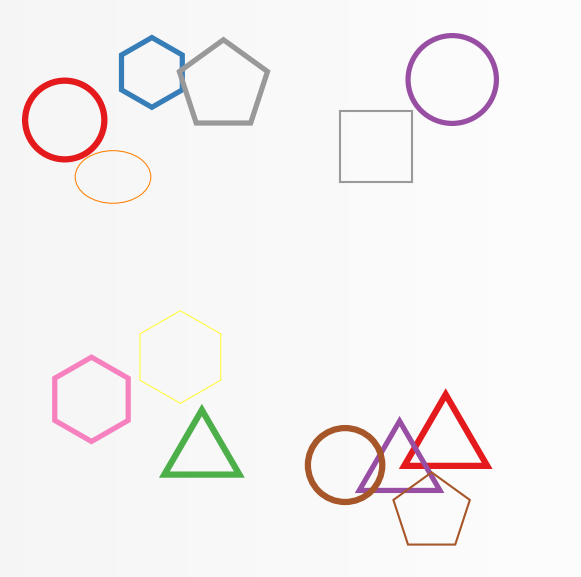[{"shape": "circle", "thickness": 3, "radius": 0.34, "center": [0.111, 0.791]}, {"shape": "triangle", "thickness": 3, "radius": 0.41, "center": [0.767, 0.234]}, {"shape": "hexagon", "thickness": 2.5, "radius": 0.3, "center": [0.261, 0.874]}, {"shape": "triangle", "thickness": 3, "radius": 0.37, "center": [0.347, 0.215]}, {"shape": "triangle", "thickness": 2.5, "radius": 0.4, "center": [0.687, 0.19]}, {"shape": "circle", "thickness": 2.5, "radius": 0.38, "center": [0.778, 0.861]}, {"shape": "oval", "thickness": 0.5, "radius": 0.33, "center": [0.194, 0.693]}, {"shape": "hexagon", "thickness": 0.5, "radius": 0.4, "center": [0.31, 0.381]}, {"shape": "pentagon", "thickness": 1, "radius": 0.35, "center": [0.743, 0.112]}, {"shape": "circle", "thickness": 3, "radius": 0.32, "center": [0.594, 0.194]}, {"shape": "hexagon", "thickness": 2.5, "radius": 0.36, "center": [0.157, 0.308]}, {"shape": "pentagon", "thickness": 2.5, "radius": 0.4, "center": [0.384, 0.851]}, {"shape": "square", "thickness": 1, "radius": 0.31, "center": [0.646, 0.746]}]